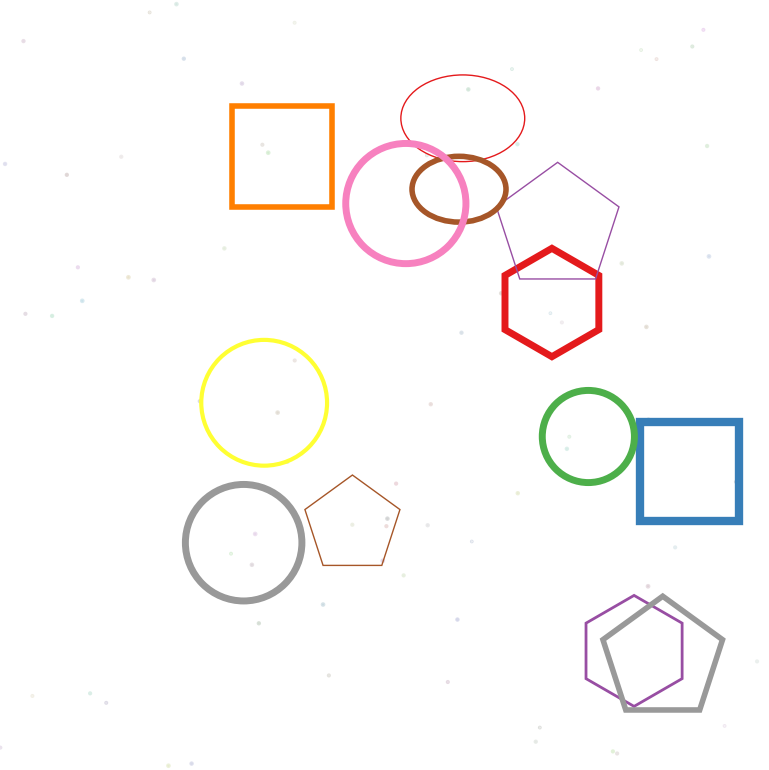[{"shape": "oval", "thickness": 0.5, "radius": 0.4, "center": [0.601, 0.846]}, {"shape": "hexagon", "thickness": 2.5, "radius": 0.35, "center": [0.717, 0.607]}, {"shape": "square", "thickness": 3, "radius": 0.32, "center": [0.896, 0.387]}, {"shape": "circle", "thickness": 2.5, "radius": 0.3, "center": [0.764, 0.433]}, {"shape": "hexagon", "thickness": 1, "radius": 0.36, "center": [0.823, 0.155]}, {"shape": "pentagon", "thickness": 0.5, "radius": 0.42, "center": [0.724, 0.705]}, {"shape": "square", "thickness": 2, "radius": 0.33, "center": [0.366, 0.797]}, {"shape": "circle", "thickness": 1.5, "radius": 0.41, "center": [0.343, 0.477]}, {"shape": "oval", "thickness": 2, "radius": 0.31, "center": [0.596, 0.754]}, {"shape": "pentagon", "thickness": 0.5, "radius": 0.32, "center": [0.458, 0.318]}, {"shape": "circle", "thickness": 2.5, "radius": 0.39, "center": [0.527, 0.736]}, {"shape": "pentagon", "thickness": 2, "radius": 0.41, "center": [0.861, 0.144]}, {"shape": "circle", "thickness": 2.5, "radius": 0.38, "center": [0.316, 0.295]}]